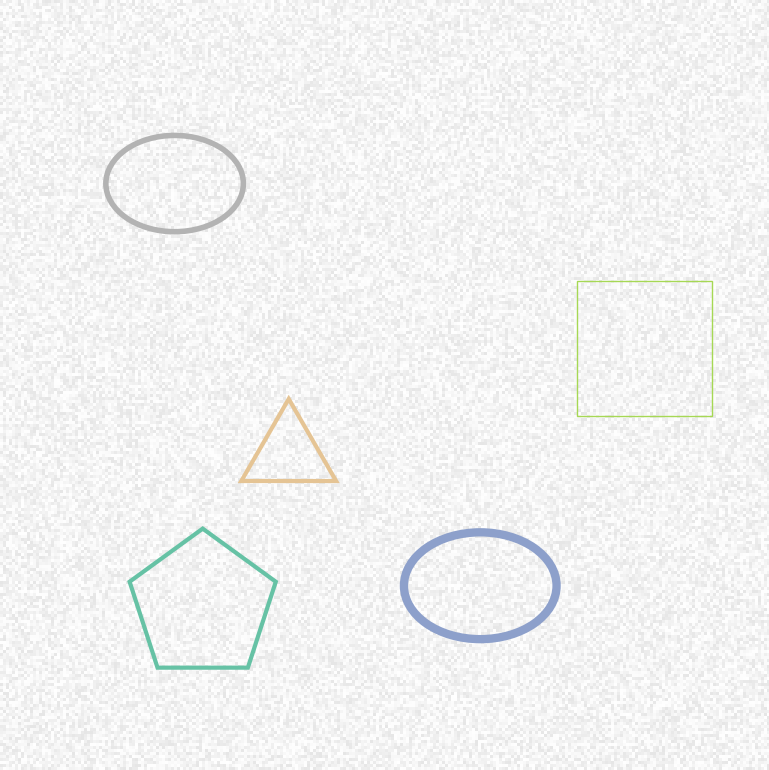[{"shape": "pentagon", "thickness": 1.5, "radius": 0.5, "center": [0.263, 0.214]}, {"shape": "oval", "thickness": 3, "radius": 0.5, "center": [0.624, 0.239]}, {"shape": "square", "thickness": 0.5, "radius": 0.44, "center": [0.837, 0.547]}, {"shape": "triangle", "thickness": 1.5, "radius": 0.36, "center": [0.375, 0.411]}, {"shape": "oval", "thickness": 2, "radius": 0.45, "center": [0.227, 0.762]}]